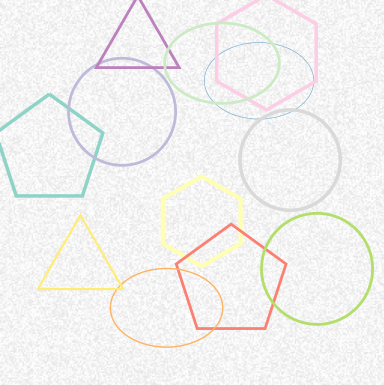[{"shape": "pentagon", "thickness": 2.5, "radius": 0.73, "center": [0.128, 0.609]}, {"shape": "hexagon", "thickness": 3, "radius": 0.58, "center": [0.524, 0.425]}, {"shape": "circle", "thickness": 2, "radius": 0.7, "center": [0.317, 0.71]}, {"shape": "pentagon", "thickness": 2, "radius": 0.75, "center": [0.6, 0.268]}, {"shape": "oval", "thickness": 0.5, "radius": 0.71, "center": [0.673, 0.79]}, {"shape": "oval", "thickness": 1, "radius": 0.73, "center": [0.433, 0.201]}, {"shape": "circle", "thickness": 2, "radius": 0.72, "center": [0.823, 0.302]}, {"shape": "hexagon", "thickness": 2.5, "radius": 0.75, "center": [0.692, 0.864]}, {"shape": "circle", "thickness": 2.5, "radius": 0.65, "center": [0.754, 0.584]}, {"shape": "triangle", "thickness": 2, "radius": 0.62, "center": [0.358, 0.887]}, {"shape": "oval", "thickness": 2, "radius": 0.75, "center": [0.577, 0.836]}, {"shape": "triangle", "thickness": 1.5, "radius": 0.64, "center": [0.209, 0.313]}]